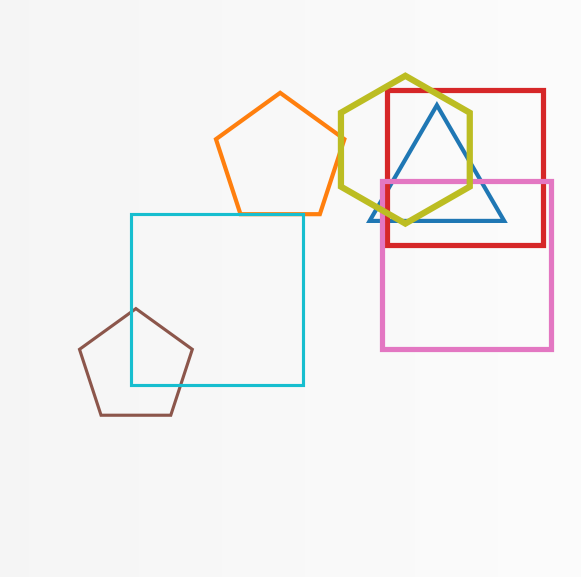[{"shape": "triangle", "thickness": 2, "radius": 0.67, "center": [0.752, 0.683]}, {"shape": "pentagon", "thickness": 2, "radius": 0.58, "center": [0.482, 0.722]}, {"shape": "square", "thickness": 2.5, "radius": 0.67, "center": [0.8, 0.708]}, {"shape": "pentagon", "thickness": 1.5, "radius": 0.51, "center": [0.234, 0.363]}, {"shape": "square", "thickness": 2.5, "radius": 0.73, "center": [0.803, 0.54]}, {"shape": "hexagon", "thickness": 3, "radius": 0.64, "center": [0.697, 0.74]}, {"shape": "square", "thickness": 1.5, "radius": 0.74, "center": [0.374, 0.481]}]